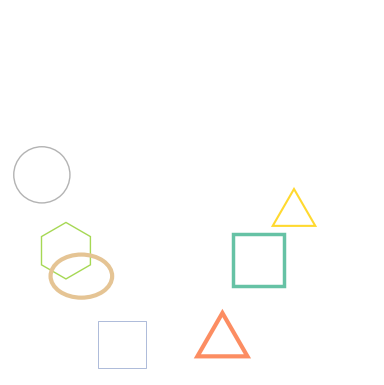[{"shape": "square", "thickness": 2.5, "radius": 0.33, "center": [0.671, 0.325]}, {"shape": "triangle", "thickness": 3, "radius": 0.38, "center": [0.578, 0.112]}, {"shape": "square", "thickness": 0.5, "radius": 0.31, "center": [0.316, 0.106]}, {"shape": "hexagon", "thickness": 1, "radius": 0.37, "center": [0.171, 0.349]}, {"shape": "triangle", "thickness": 1.5, "radius": 0.32, "center": [0.764, 0.445]}, {"shape": "oval", "thickness": 3, "radius": 0.4, "center": [0.211, 0.283]}, {"shape": "circle", "thickness": 1, "radius": 0.36, "center": [0.109, 0.546]}]